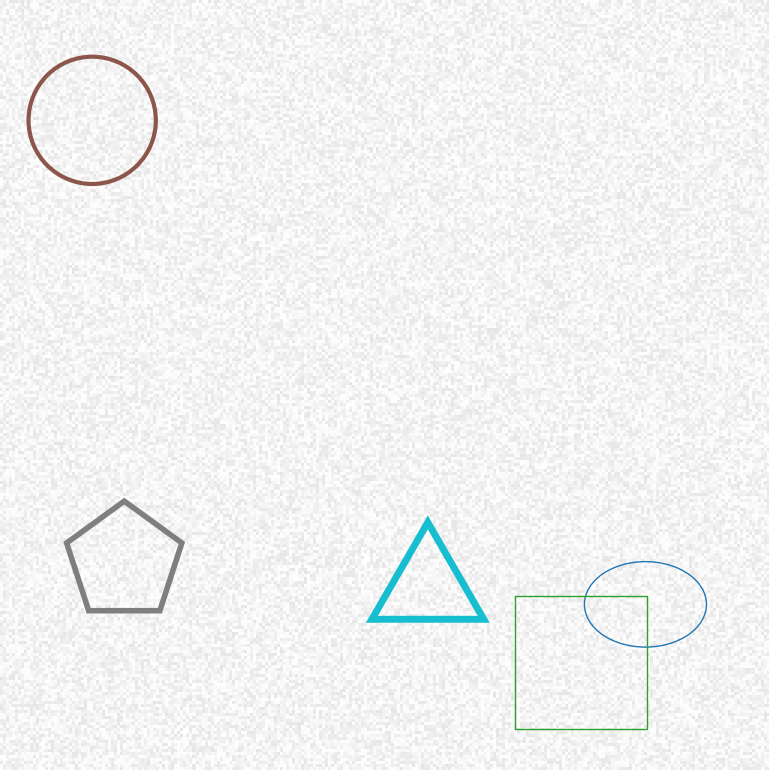[{"shape": "oval", "thickness": 0.5, "radius": 0.4, "center": [0.838, 0.215]}, {"shape": "square", "thickness": 0.5, "radius": 0.43, "center": [0.754, 0.14]}, {"shape": "circle", "thickness": 1.5, "radius": 0.41, "center": [0.12, 0.844]}, {"shape": "pentagon", "thickness": 2, "radius": 0.39, "center": [0.161, 0.271]}, {"shape": "triangle", "thickness": 2.5, "radius": 0.42, "center": [0.556, 0.238]}]